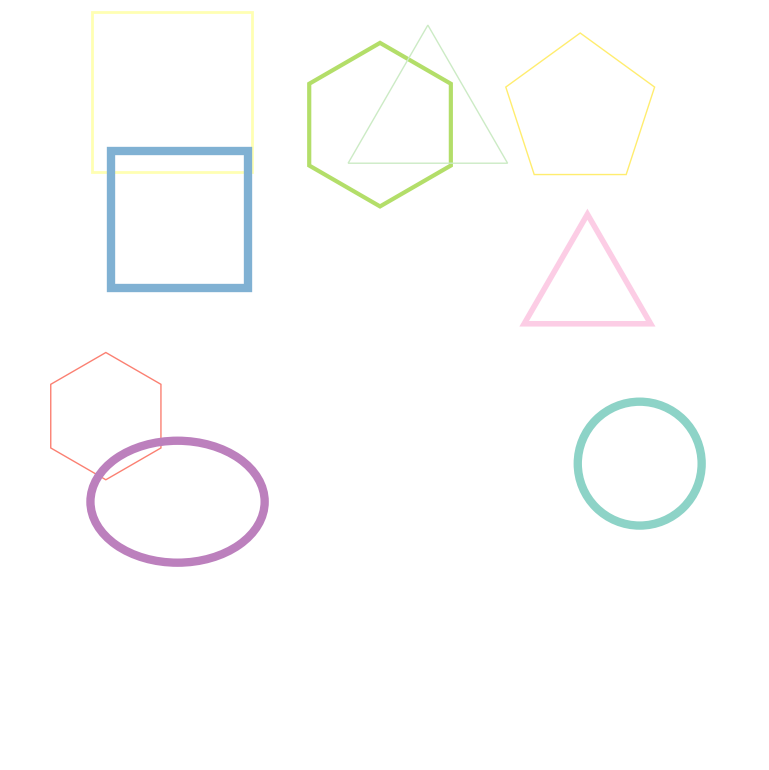[{"shape": "circle", "thickness": 3, "radius": 0.4, "center": [0.831, 0.398]}, {"shape": "square", "thickness": 1, "radius": 0.52, "center": [0.224, 0.881]}, {"shape": "hexagon", "thickness": 0.5, "radius": 0.41, "center": [0.137, 0.46]}, {"shape": "square", "thickness": 3, "radius": 0.44, "center": [0.233, 0.715]}, {"shape": "hexagon", "thickness": 1.5, "radius": 0.53, "center": [0.494, 0.838]}, {"shape": "triangle", "thickness": 2, "radius": 0.47, "center": [0.763, 0.627]}, {"shape": "oval", "thickness": 3, "radius": 0.57, "center": [0.231, 0.348]}, {"shape": "triangle", "thickness": 0.5, "radius": 0.6, "center": [0.556, 0.848]}, {"shape": "pentagon", "thickness": 0.5, "radius": 0.51, "center": [0.754, 0.856]}]